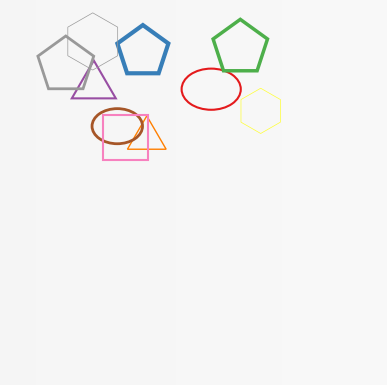[{"shape": "oval", "thickness": 1.5, "radius": 0.38, "center": [0.545, 0.768]}, {"shape": "pentagon", "thickness": 3, "radius": 0.35, "center": [0.369, 0.866]}, {"shape": "pentagon", "thickness": 2.5, "radius": 0.37, "center": [0.62, 0.876]}, {"shape": "triangle", "thickness": 1.5, "radius": 0.33, "center": [0.242, 0.777]}, {"shape": "triangle", "thickness": 1, "radius": 0.29, "center": [0.379, 0.641]}, {"shape": "hexagon", "thickness": 0.5, "radius": 0.29, "center": [0.673, 0.712]}, {"shape": "oval", "thickness": 2, "radius": 0.33, "center": [0.303, 0.672]}, {"shape": "square", "thickness": 1.5, "radius": 0.29, "center": [0.323, 0.643]}, {"shape": "hexagon", "thickness": 0.5, "radius": 0.37, "center": [0.239, 0.892]}, {"shape": "pentagon", "thickness": 2, "radius": 0.38, "center": [0.17, 0.831]}]